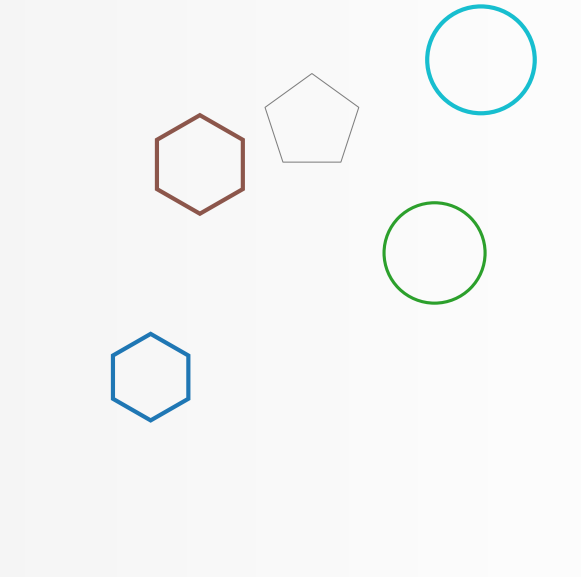[{"shape": "hexagon", "thickness": 2, "radius": 0.37, "center": [0.259, 0.346]}, {"shape": "circle", "thickness": 1.5, "radius": 0.43, "center": [0.748, 0.561]}, {"shape": "hexagon", "thickness": 2, "radius": 0.43, "center": [0.344, 0.714]}, {"shape": "pentagon", "thickness": 0.5, "radius": 0.42, "center": [0.537, 0.787]}, {"shape": "circle", "thickness": 2, "radius": 0.46, "center": [0.827, 0.896]}]